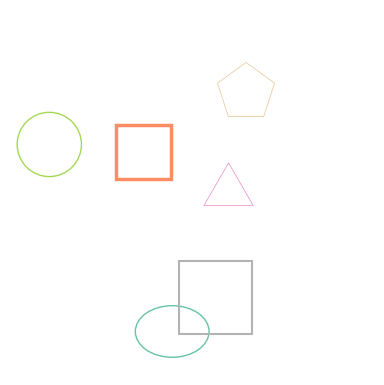[{"shape": "oval", "thickness": 1, "radius": 0.48, "center": [0.447, 0.139]}, {"shape": "square", "thickness": 2.5, "radius": 0.35, "center": [0.373, 0.605]}, {"shape": "triangle", "thickness": 0.5, "radius": 0.37, "center": [0.594, 0.503]}, {"shape": "circle", "thickness": 1, "radius": 0.42, "center": [0.128, 0.625]}, {"shape": "pentagon", "thickness": 0.5, "radius": 0.39, "center": [0.639, 0.76]}, {"shape": "square", "thickness": 1.5, "radius": 0.47, "center": [0.56, 0.227]}]